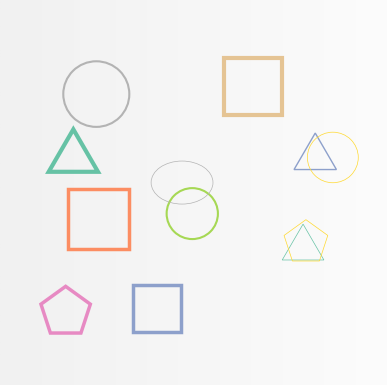[{"shape": "triangle", "thickness": 0.5, "radius": 0.31, "center": [0.782, 0.356]}, {"shape": "triangle", "thickness": 3, "radius": 0.37, "center": [0.189, 0.591]}, {"shape": "square", "thickness": 2.5, "radius": 0.39, "center": [0.254, 0.431]}, {"shape": "square", "thickness": 2.5, "radius": 0.31, "center": [0.406, 0.198]}, {"shape": "triangle", "thickness": 1, "radius": 0.32, "center": [0.814, 0.591]}, {"shape": "pentagon", "thickness": 2.5, "radius": 0.34, "center": [0.169, 0.189]}, {"shape": "circle", "thickness": 1.5, "radius": 0.33, "center": [0.496, 0.445]}, {"shape": "pentagon", "thickness": 0.5, "radius": 0.3, "center": [0.789, 0.37]}, {"shape": "circle", "thickness": 0.5, "radius": 0.33, "center": [0.859, 0.591]}, {"shape": "square", "thickness": 3, "radius": 0.37, "center": [0.653, 0.776]}, {"shape": "circle", "thickness": 1.5, "radius": 0.43, "center": [0.249, 0.756]}, {"shape": "oval", "thickness": 0.5, "radius": 0.4, "center": [0.47, 0.526]}]